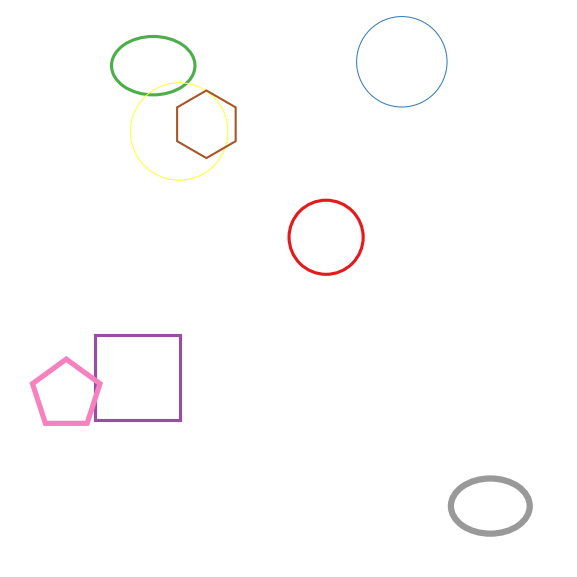[{"shape": "circle", "thickness": 1.5, "radius": 0.32, "center": [0.565, 0.588]}, {"shape": "circle", "thickness": 0.5, "radius": 0.39, "center": [0.696, 0.892]}, {"shape": "oval", "thickness": 1.5, "radius": 0.36, "center": [0.265, 0.885]}, {"shape": "square", "thickness": 1.5, "radius": 0.37, "center": [0.238, 0.345]}, {"shape": "circle", "thickness": 0.5, "radius": 0.42, "center": [0.31, 0.771]}, {"shape": "hexagon", "thickness": 1, "radius": 0.29, "center": [0.357, 0.784]}, {"shape": "pentagon", "thickness": 2.5, "radius": 0.31, "center": [0.115, 0.316]}, {"shape": "oval", "thickness": 3, "radius": 0.34, "center": [0.849, 0.123]}]